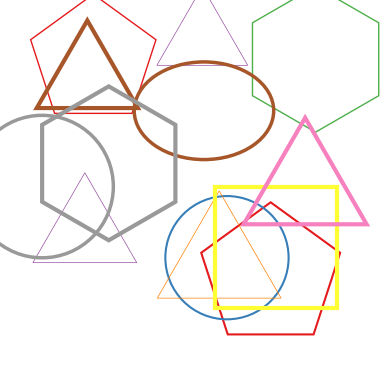[{"shape": "pentagon", "thickness": 1.5, "radius": 0.95, "center": [0.703, 0.285]}, {"shape": "pentagon", "thickness": 1, "radius": 0.86, "center": [0.242, 0.844]}, {"shape": "circle", "thickness": 1.5, "radius": 0.8, "center": [0.59, 0.331]}, {"shape": "hexagon", "thickness": 1, "radius": 0.95, "center": [0.82, 0.846]}, {"shape": "triangle", "thickness": 0.5, "radius": 0.68, "center": [0.525, 0.898]}, {"shape": "triangle", "thickness": 0.5, "radius": 0.78, "center": [0.22, 0.396]}, {"shape": "triangle", "thickness": 0.5, "radius": 0.93, "center": [0.569, 0.319]}, {"shape": "square", "thickness": 3, "radius": 0.79, "center": [0.716, 0.357]}, {"shape": "oval", "thickness": 2.5, "radius": 0.91, "center": [0.53, 0.712]}, {"shape": "triangle", "thickness": 3, "radius": 0.76, "center": [0.227, 0.795]}, {"shape": "triangle", "thickness": 3, "radius": 0.92, "center": [0.793, 0.51]}, {"shape": "circle", "thickness": 2.5, "radius": 0.93, "center": [0.109, 0.515]}, {"shape": "hexagon", "thickness": 3, "radius": 1.0, "center": [0.283, 0.576]}]